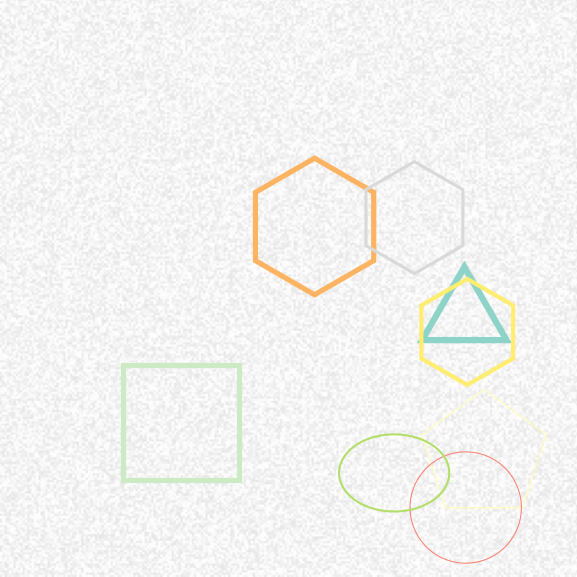[{"shape": "triangle", "thickness": 3, "radius": 0.42, "center": [0.804, 0.452]}, {"shape": "pentagon", "thickness": 0.5, "radius": 0.57, "center": [0.838, 0.212]}, {"shape": "circle", "thickness": 0.5, "radius": 0.48, "center": [0.806, 0.12]}, {"shape": "hexagon", "thickness": 2.5, "radius": 0.59, "center": [0.545, 0.607]}, {"shape": "oval", "thickness": 1, "radius": 0.48, "center": [0.683, 0.18]}, {"shape": "hexagon", "thickness": 1.5, "radius": 0.48, "center": [0.718, 0.622]}, {"shape": "square", "thickness": 2.5, "radius": 0.5, "center": [0.314, 0.268]}, {"shape": "hexagon", "thickness": 2, "radius": 0.46, "center": [0.809, 0.424]}]